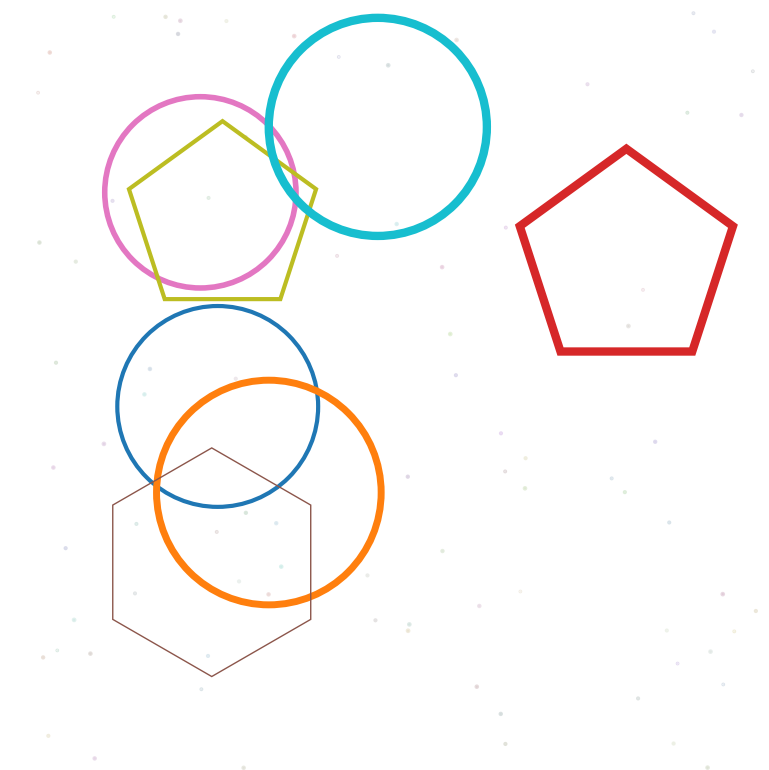[{"shape": "circle", "thickness": 1.5, "radius": 0.65, "center": [0.283, 0.472]}, {"shape": "circle", "thickness": 2.5, "radius": 0.73, "center": [0.349, 0.36]}, {"shape": "pentagon", "thickness": 3, "radius": 0.73, "center": [0.813, 0.661]}, {"shape": "hexagon", "thickness": 0.5, "radius": 0.74, "center": [0.275, 0.27]}, {"shape": "circle", "thickness": 2, "radius": 0.62, "center": [0.26, 0.75]}, {"shape": "pentagon", "thickness": 1.5, "radius": 0.64, "center": [0.289, 0.715]}, {"shape": "circle", "thickness": 3, "radius": 0.71, "center": [0.491, 0.835]}]